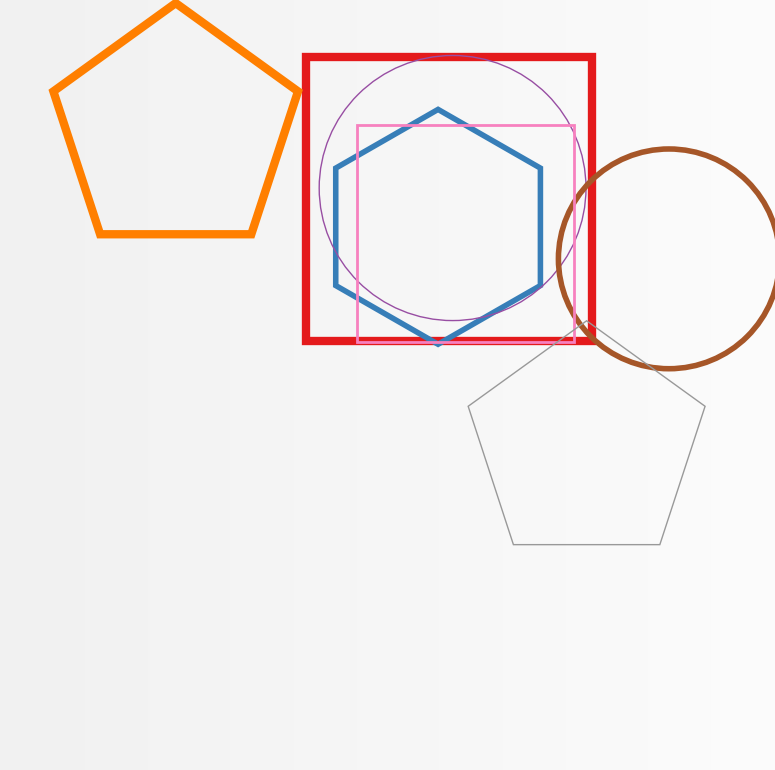[{"shape": "square", "thickness": 3, "radius": 0.92, "center": [0.58, 0.742]}, {"shape": "hexagon", "thickness": 2, "radius": 0.76, "center": [0.565, 0.705]}, {"shape": "circle", "thickness": 0.5, "radius": 0.86, "center": [0.584, 0.756]}, {"shape": "pentagon", "thickness": 3, "radius": 0.83, "center": [0.227, 0.83]}, {"shape": "circle", "thickness": 2, "radius": 0.71, "center": [0.863, 0.664]}, {"shape": "square", "thickness": 1, "radius": 0.7, "center": [0.601, 0.697]}, {"shape": "pentagon", "thickness": 0.5, "radius": 0.8, "center": [0.757, 0.423]}]